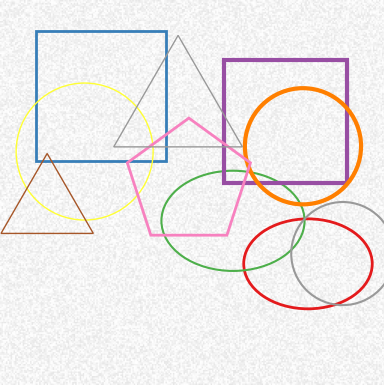[{"shape": "oval", "thickness": 2, "radius": 0.83, "center": [0.8, 0.315]}, {"shape": "square", "thickness": 2, "radius": 0.84, "center": [0.262, 0.75]}, {"shape": "oval", "thickness": 1.5, "radius": 0.93, "center": [0.605, 0.426]}, {"shape": "square", "thickness": 3, "radius": 0.8, "center": [0.742, 0.685]}, {"shape": "circle", "thickness": 3, "radius": 0.75, "center": [0.787, 0.62]}, {"shape": "circle", "thickness": 1, "radius": 0.89, "center": [0.22, 0.606]}, {"shape": "triangle", "thickness": 1, "radius": 0.69, "center": [0.122, 0.463]}, {"shape": "pentagon", "thickness": 2, "radius": 0.84, "center": [0.491, 0.525]}, {"shape": "triangle", "thickness": 1, "radius": 0.97, "center": [0.463, 0.715]}, {"shape": "circle", "thickness": 1.5, "radius": 0.67, "center": [0.89, 0.341]}]